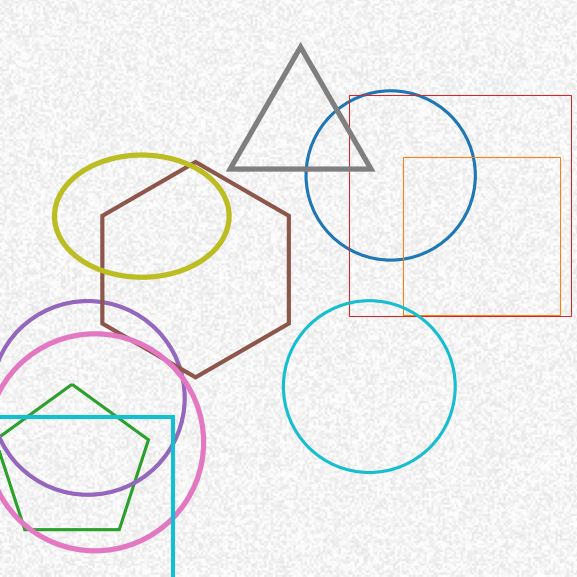[{"shape": "circle", "thickness": 1.5, "radius": 0.73, "center": [0.677, 0.695]}, {"shape": "square", "thickness": 0.5, "radius": 0.68, "center": [0.834, 0.591]}, {"shape": "pentagon", "thickness": 1.5, "radius": 0.7, "center": [0.125, 0.195]}, {"shape": "square", "thickness": 0.5, "radius": 0.96, "center": [0.797, 0.643]}, {"shape": "circle", "thickness": 2, "radius": 0.84, "center": [0.152, 0.31]}, {"shape": "hexagon", "thickness": 2, "radius": 0.93, "center": [0.339, 0.532]}, {"shape": "circle", "thickness": 2.5, "radius": 0.94, "center": [0.165, 0.233]}, {"shape": "triangle", "thickness": 2.5, "radius": 0.7, "center": [0.52, 0.777]}, {"shape": "oval", "thickness": 2.5, "radius": 0.76, "center": [0.246, 0.625]}, {"shape": "circle", "thickness": 1.5, "radius": 0.74, "center": [0.639, 0.33]}, {"shape": "square", "thickness": 2, "radius": 0.76, "center": [0.147, 0.126]}]